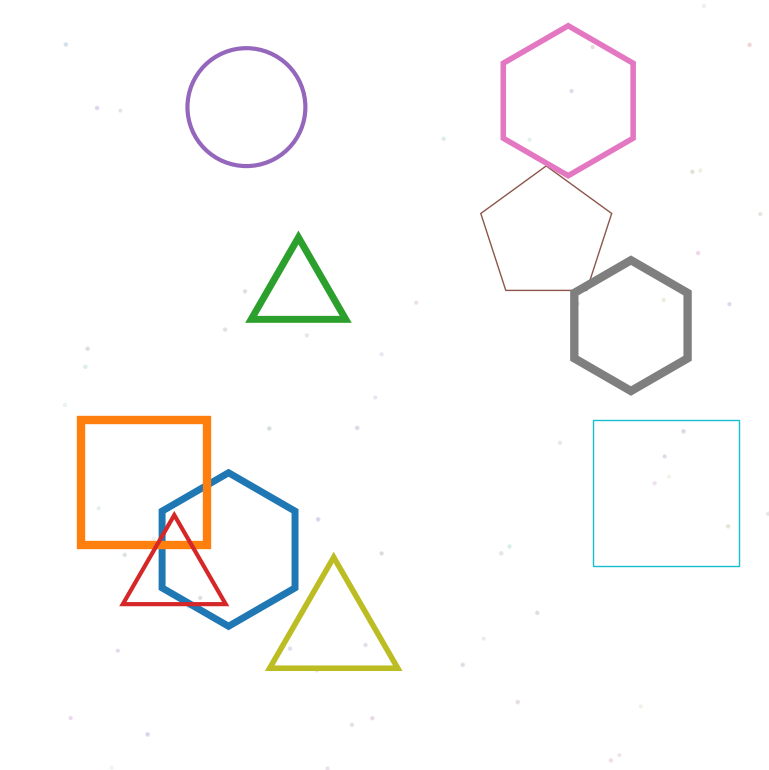[{"shape": "hexagon", "thickness": 2.5, "radius": 0.5, "center": [0.297, 0.286]}, {"shape": "square", "thickness": 3, "radius": 0.41, "center": [0.187, 0.373]}, {"shape": "triangle", "thickness": 2.5, "radius": 0.35, "center": [0.388, 0.621]}, {"shape": "triangle", "thickness": 1.5, "radius": 0.39, "center": [0.226, 0.254]}, {"shape": "circle", "thickness": 1.5, "radius": 0.38, "center": [0.32, 0.861]}, {"shape": "pentagon", "thickness": 0.5, "radius": 0.45, "center": [0.709, 0.695]}, {"shape": "hexagon", "thickness": 2, "radius": 0.49, "center": [0.738, 0.869]}, {"shape": "hexagon", "thickness": 3, "radius": 0.42, "center": [0.819, 0.577]}, {"shape": "triangle", "thickness": 2, "radius": 0.48, "center": [0.433, 0.18]}, {"shape": "square", "thickness": 0.5, "radius": 0.47, "center": [0.865, 0.36]}]